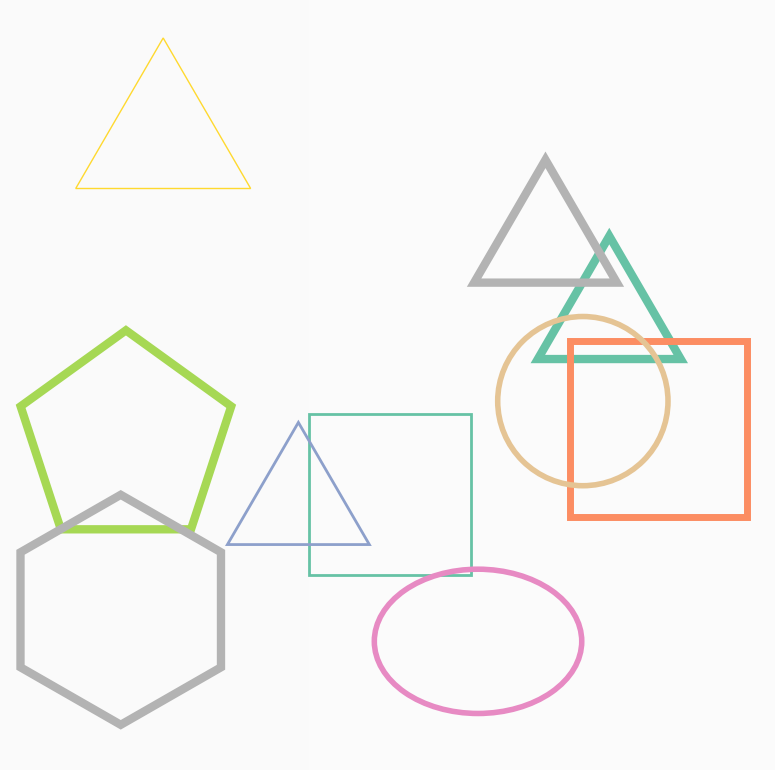[{"shape": "square", "thickness": 1, "radius": 0.52, "center": [0.503, 0.357]}, {"shape": "triangle", "thickness": 3, "radius": 0.53, "center": [0.786, 0.587]}, {"shape": "square", "thickness": 2.5, "radius": 0.57, "center": [0.849, 0.443]}, {"shape": "triangle", "thickness": 1, "radius": 0.53, "center": [0.385, 0.346]}, {"shape": "oval", "thickness": 2, "radius": 0.67, "center": [0.617, 0.167]}, {"shape": "pentagon", "thickness": 3, "radius": 0.71, "center": [0.162, 0.428]}, {"shape": "triangle", "thickness": 0.5, "radius": 0.65, "center": [0.211, 0.82]}, {"shape": "circle", "thickness": 2, "radius": 0.55, "center": [0.752, 0.479]}, {"shape": "triangle", "thickness": 3, "radius": 0.53, "center": [0.704, 0.686]}, {"shape": "hexagon", "thickness": 3, "radius": 0.75, "center": [0.156, 0.208]}]